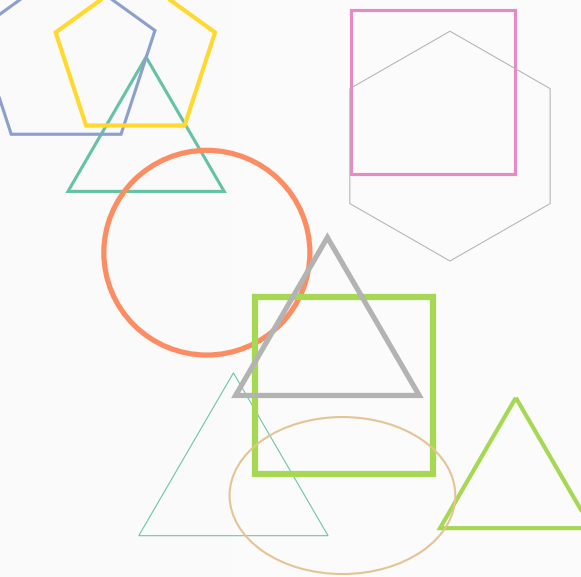[{"shape": "triangle", "thickness": 1.5, "radius": 0.78, "center": [0.251, 0.745]}, {"shape": "triangle", "thickness": 0.5, "radius": 0.94, "center": [0.402, 0.166]}, {"shape": "circle", "thickness": 2.5, "radius": 0.89, "center": [0.356, 0.562]}, {"shape": "pentagon", "thickness": 1.5, "radius": 0.8, "center": [0.114, 0.897]}, {"shape": "square", "thickness": 1.5, "radius": 0.71, "center": [0.745, 0.84]}, {"shape": "square", "thickness": 3, "radius": 0.77, "center": [0.592, 0.331]}, {"shape": "triangle", "thickness": 2, "radius": 0.75, "center": [0.887, 0.16]}, {"shape": "pentagon", "thickness": 2, "radius": 0.72, "center": [0.233, 0.898]}, {"shape": "oval", "thickness": 1, "radius": 0.97, "center": [0.589, 0.141]}, {"shape": "hexagon", "thickness": 0.5, "radius": 0.99, "center": [0.774, 0.746]}, {"shape": "triangle", "thickness": 2.5, "radius": 0.91, "center": [0.563, 0.406]}]